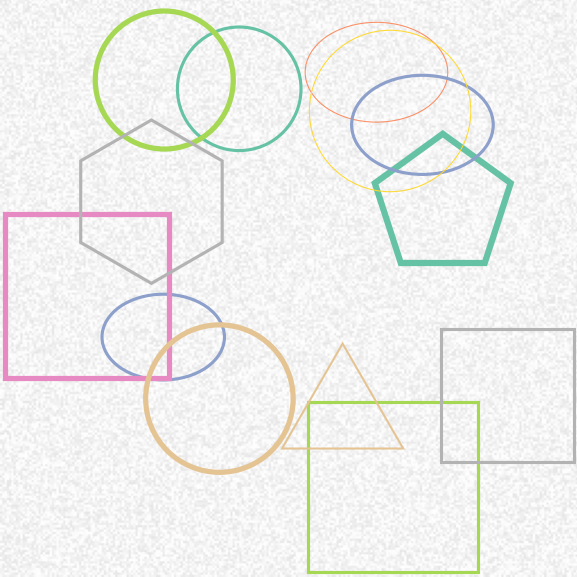[{"shape": "circle", "thickness": 1.5, "radius": 0.54, "center": [0.414, 0.845]}, {"shape": "pentagon", "thickness": 3, "radius": 0.62, "center": [0.767, 0.644]}, {"shape": "oval", "thickness": 0.5, "radius": 0.62, "center": [0.652, 0.874]}, {"shape": "oval", "thickness": 1.5, "radius": 0.53, "center": [0.283, 0.415]}, {"shape": "oval", "thickness": 1.5, "radius": 0.61, "center": [0.731, 0.783]}, {"shape": "square", "thickness": 2.5, "radius": 0.71, "center": [0.15, 0.487]}, {"shape": "circle", "thickness": 2.5, "radius": 0.6, "center": [0.284, 0.861]}, {"shape": "square", "thickness": 1.5, "radius": 0.74, "center": [0.681, 0.155]}, {"shape": "circle", "thickness": 0.5, "radius": 0.7, "center": [0.675, 0.807]}, {"shape": "triangle", "thickness": 1, "radius": 0.61, "center": [0.593, 0.283]}, {"shape": "circle", "thickness": 2.5, "radius": 0.64, "center": [0.38, 0.309]}, {"shape": "square", "thickness": 1.5, "radius": 0.58, "center": [0.879, 0.315]}, {"shape": "hexagon", "thickness": 1.5, "radius": 0.71, "center": [0.262, 0.65]}]